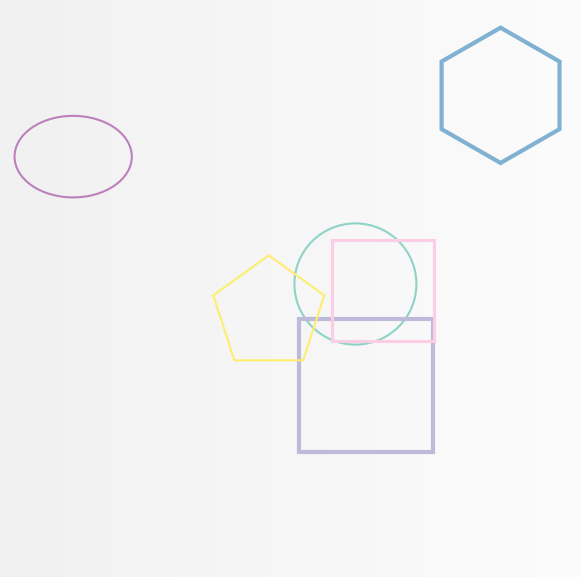[{"shape": "circle", "thickness": 1, "radius": 0.52, "center": [0.611, 0.507]}, {"shape": "square", "thickness": 2, "radius": 0.58, "center": [0.629, 0.331]}, {"shape": "hexagon", "thickness": 2, "radius": 0.59, "center": [0.861, 0.834]}, {"shape": "square", "thickness": 1.5, "radius": 0.44, "center": [0.659, 0.497]}, {"shape": "oval", "thickness": 1, "radius": 0.5, "center": [0.126, 0.728]}, {"shape": "pentagon", "thickness": 1, "radius": 0.5, "center": [0.462, 0.457]}]